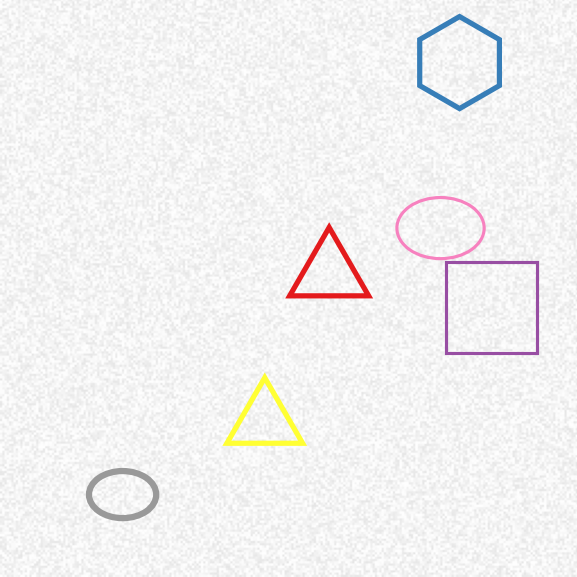[{"shape": "triangle", "thickness": 2.5, "radius": 0.39, "center": [0.57, 0.526]}, {"shape": "hexagon", "thickness": 2.5, "radius": 0.4, "center": [0.796, 0.891]}, {"shape": "square", "thickness": 1.5, "radius": 0.4, "center": [0.851, 0.466]}, {"shape": "triangle", "thickness": 2.5, "radius": 0.38, "center": [0.458, 0.269]}, {"shape": "oval", "thickness": 1.5, "radius": 0.38, "center": [0.763, 0.604]}, {"shape": "oval", "thickness": 3, "radius": 0.29, "center": [0.212, 0.143]}]